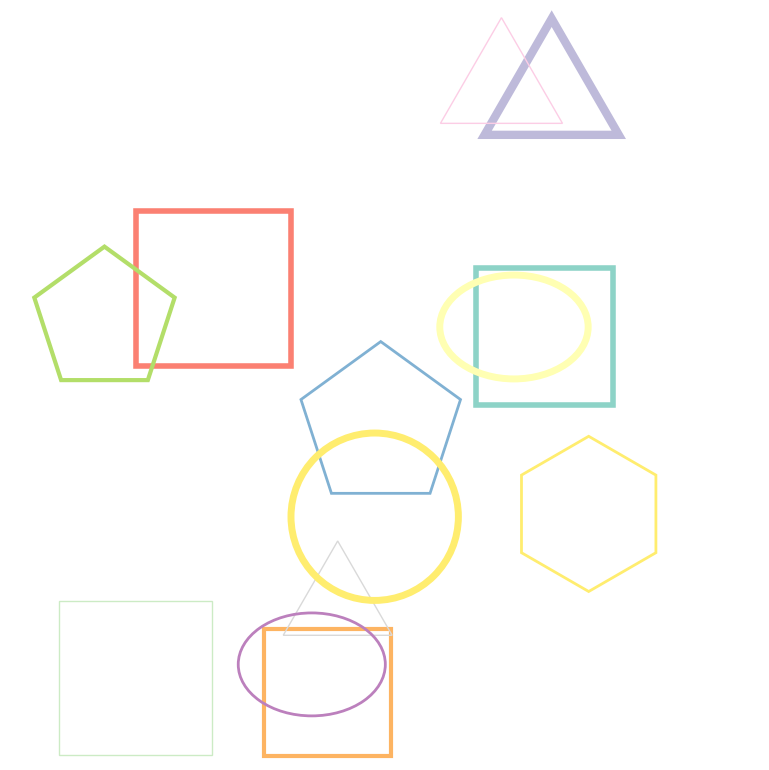[{"shape": "square", "thickness": 2, "radius": 0.45, "center": [0.707, 0.563]}, {"shape": "oval", "thickness": 2.5, "radius": 0.48, "center": [0.668, 0.575]}, {"shape": "triangle", "thickness": 3, "radius": 0.5, "center": [0.716, 0.875]}, {"shape": "square", "thickness": 2, "radius": 0.5, "center": [0.277, 0.625]}, {"shape": "pentagon", "thickness": 1, "radius": 0.54, "center": [0.494, 0.447]}, {"shape": "square", "thickness": 1.5, "radius": 0.41, "center": [0.425, 0.1]}, {"shape": "pentagon", "thickness": 1.5, "radius": 0.48, "center": [0.136, 0.584]}, {"shape": "triangle", "thickness": 0.5, "radius": 0.46, "center": [0.651, 0.886]}, {"shape": "triangle", "thickness": 0.5, "radius": 0.41, "center": [0.439, 0.216]}, {"shape": "oval", "thickness": 1, "radius": 0.48, "center": [0.405, 0.137]}, {"shape": "square", "thickness": 0.5, "radius": 0.5, "center": [0.176, 0.12]}, {"shape": "circle", "thickness": 2.5, "radius": 0.54, "center": [0.487, 0.329]}, {"shape": "hexagon", "thickness": 1, "radius": 0.5, "center": [0.765, 0.333]}]